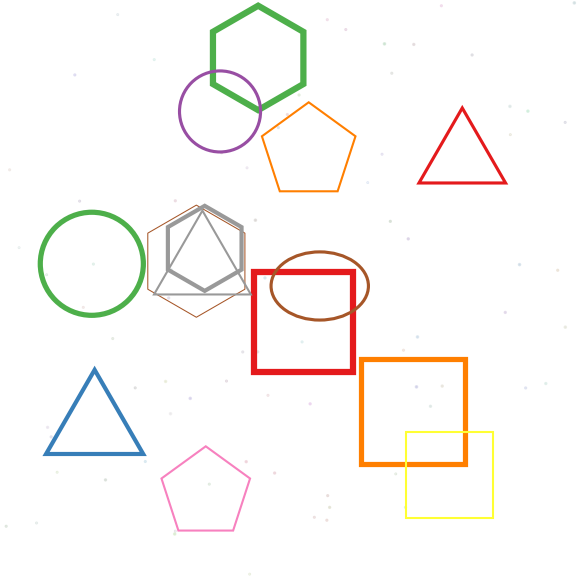[{"shape": "square", "thickness": 3, "radius": 0.43, "center": [0.525, 0.441]}, {"shape": "triangle", "thickness": 1.5, "radius": 0.43, "center": [0.8, 0.726]}, {"shape": "triangle", "thickness": 2, "radius": 0.49, "center": [0.164, 0.262]}, {"shape": "circle", "thickness": 2.5, "radius": 0.45, "center": [0.159, 0.542]}, {"shape": "hexagon", "thickness": 3, "radius": 0.45, "center": [0.447, 0.899]}, {"shape": "circle", "thickness": 1.5, "radius": 0.35, "center": [0.381, 0.806]}, {"shape": "square", "thickness": 2.5, "radius": 0.45, "center": [0.715, 0.286]}, {"shape": "pentagon", "thickness": 1, "radius": 0.43, "center": [0.535, 0.737]}, {"shape": "square", "thickness": 1, "radius": 0.37, "center": [0.779, 0.177]}, {"shape": "hexagon", "thickness": 0.5, "radius": 0.49, "center": [0.34, 0.547]}, {"shape": "oval", "thickness": 1.5, "radius": 0.42, "center": [0.554, 0.504]}, {"shape": "pentagon", "thickness": 1, "radius": 0.4, "center": [0.356, 0.146]}, {"shape": "triangle", "thickness": 1, "radius": 0.48, "center": [0.351, 0.538]}, {"shape": "hexagon", "thickness": 2, "radius": 0.37, "center": [0.354, 0.569]}]